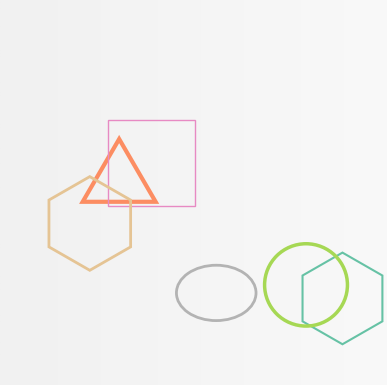[{"shape": "hexagon", "thickness": 1.5, "radius": 0.59, "center": [0.884, 0.225]}, {"shape": "triangle", "thickness": 3, "radius": 0.54, "center": [0.308, 0.53]}, {"shape": "square", "thickness": 1, "radius": 0.56, "center": [0.392, 0.577]}, {"shape": "circle", "thickness": 2.5, "radius": 0.53, "center": [0.79, 0.26]}, {"shape": "hexagon", "thickness": 2, "radius": 0.61, "center": [0.232, 0.42]}, {"shape": "oval", "thickness": 2, "radius": 0.51, "center": [0.558, 0.239]}]